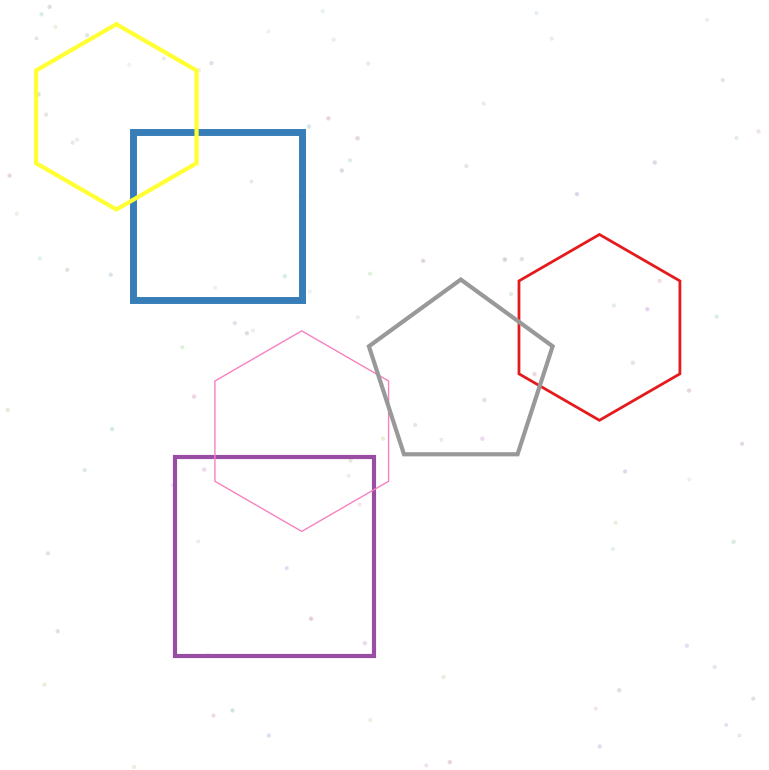[{"shape": "hexagon", "thickness": 1, "radius": 0.6, "center": [0.778, 0.575]}, {"shape": "square", "thickness": 2.5, "radius": 0.55, "center": [0.282, 0.72]}, {"shape": "square", "thickness": 1.5, "radius": 0.65, "center": [0.356, 0.277]}, {"shape": "hexagon", "thickness": 1.5, "radius": 0.6, "center": [0.151, 0.848]}, {"shape": "hexagon", "thickness": 0.5, "radius": 0.65, "center": [0.392, 0.44]}, {"shape": "pentagon", "thickness": 1.5, "radius": 0.63, "center": [0.598, 0.512]}]